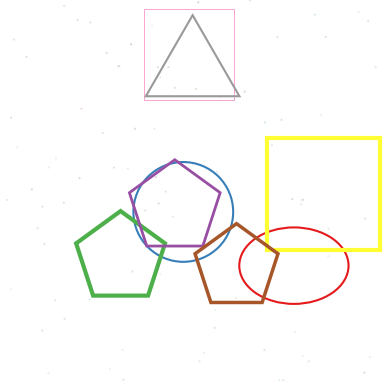[{"shape": "oval", "thickness": 1.5, "radius": 0.71, "center": [0.763, 0.31]}, {"shape": "circle", "thickness": 1.5, "radius": 0.65, "center": [0.476, 0.45]}, {"shape": "pentagon", "thickness": 3, "radius": 0.61, "center": [0.313, 0.33]}, {"shape": "pentagon", "thickness": 2, "radius": 0.62, "center": [0.454, 0.461]}, {"shape": "square", "thickness": 3, "radius": 0.73, "center": [0.84, 0.496]}, {"shape": "pentagon", "thickness": 2.5, "radius": 0.57, "center": [0.614, 0.306]}, {"shape": "square", "thickness": 0.5, "radius": 0.59, "center": [0.491, 0.858]}, {"shape": "triangle", "thickness": 1.5, "radius": 0.7, "center": [0.5, 0.82]}]